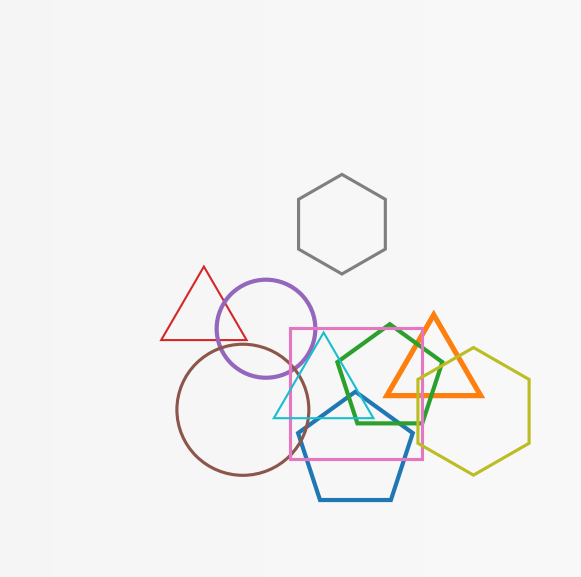[{"shape": "pentagon", "thickness": 2, "radius": 0.52, "center": [0.612, 0.217]}, {"shape": "triangle", "thickness": 2.5, "radius": 0.47, "center": [0.746, 0.361]}, {"shape": "pentagon", "thickness": 2, "radius": 0.47, "center": [0.671, 0.343]}, {"shape": "triangle", "thickness": 1, "radius": 0.42, "center": [0.351, 0.453]}, {"shape": "circle", "thickness": 2, "radius": 0.42, "center": [0.458, 0.43]}, {"shape": "circle", "thickness": 1.5, "radius": 0.57, "center": [0.418, 0.29]}, {"shape": "square", "thickness": 1.5, "radius": 0.57, "center": [0.612, 0.318]}, {"shape": "hexagon", "thickness": 1.5, "radius": 0.43, "center": [0.588, 0.611]}, {"shape": "hexagon", "thickness": 1.5, "radius": 0.55, "center": [0.815, 0.287]}, {"shape": "triangle", "thickness": 1, "radius": 0.49, "center": [0.557, 0.324]}]